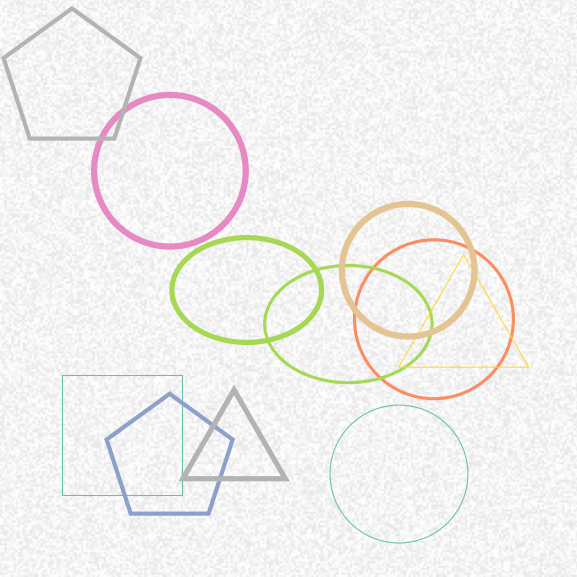[{"shape": "circle", "thickness": 0.5, "radius": 0.6, "center": [0.691, 0.178]}, {"shape": "square", "thickness": 0.5, "radius": 0.52, "center": [0.212, 0.246]}, {"shape": "circle", "thickness": 1.5, "radius": 0.69, "center": [0.751, 0.446]}, {"shape": "pentagon", "thickness": 2, "radius": 0.57, "center": [0.294, 0.203]}, {"shape": "circle", "thickness": 3, "radius": 0.66, "center": [0.294, 0.703]}, {"shape": "oval", "thickness": 1.5, "radius": 0.72, "center": [0.603, 0.438]}, {"shape": "oval", "thickness": 2.5, "radius": 0.65, "center": [0.427, 0.497]}, {"shape": "triangle", "thickness": 0.5, "radius": 0.65, "center": [0.803, 0.428]}, {"shape": "circle", "thickness": 3, "radius": 0.57, "center": [0.707, 0.531]}, {"shape": "triangle", "thickness": 2.5, "radius": 0.51, "center": [0.405, 0.221]}, {"shape": "pentagon", "thickness": 2, "radius": 0.62, "center": [0.125, 0.86]}]